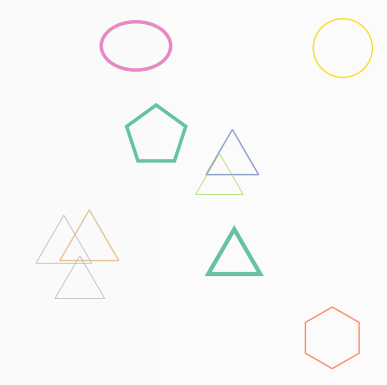[{"shape": "triangle", "thickness": 3, "radius": 0.39, "center": [0.604, 0.327]}, {"shape": "pentagon", "thickness": 2.5, "radius": 0.4, "center": [0.403, 0.647]}, {"shape": "hexagon", "thickness": 1, "radius": 0.4, "center": [0.857, 0.123]}, {"shape": "triangle", "thickness": 1, "radius": 0.39, "center": [0.6, 0.586]}, {"shape": "oval", "thickness": 2.5, "radius": 0.45, "center": [0.351, 0.881]}, {"shape": "triangle", "thickness": 0.5, "radius": 0.36, "center": [0.566, 0.53]}, {"shape": "circle", "thickness": 1, "radius": 0.38, "center": [0.885, 0.875]}, {"shape": "triangle", "thickness": 1, "radius": 0.44, "center": [0.23, 0.367]}, {"shape": "triangle", "thickness": 0.5, "radius": 0.37, "center": [0.206, 0.262]}, {"shape": "triangle", "thickness": 0.5, "radius": 0.42, "center": [0.165, 0.358]}]